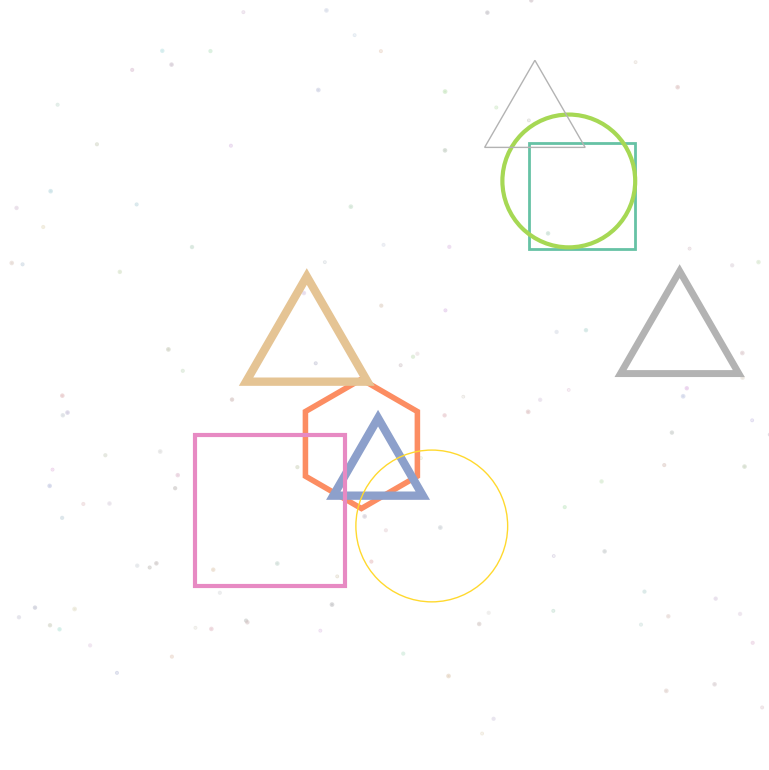[{"shape": "square", "thickness": 1, "radius": 0.34, "center": [0.756, 0.746]}, {"shape": "hexagon", "thickness": 2, "radius": 0.42, "center": [0.469, 0.424]}, {"shape": "triangle", "thickness": 3, "radius": 0.34, "center": [0.491, 0.39]}, {"shape": "square", "thickness": 1.5, "radius": 0.49, "center": [0.351, 0.337]}, {"shape": "circle", "thickness": 1.5, "radius": 0.43, "center": [0.739, 0.765]}, {"shape": "circle", "thickness": 0.5, "radius": 0.49, "center": [0.561, 0.317]}, {"shape": "triangle", "thickness": 3, "radius": 0.46, "center": [0.398, 0.55]}, {"shape": "triangle", "thickness": 2.5, "radius": 0.44, "center": [0.883, 0.559]}, {"shape": "triangle", "thickness": 0.5, "radius": 0.38, "center": [0.695, 0.846]}]